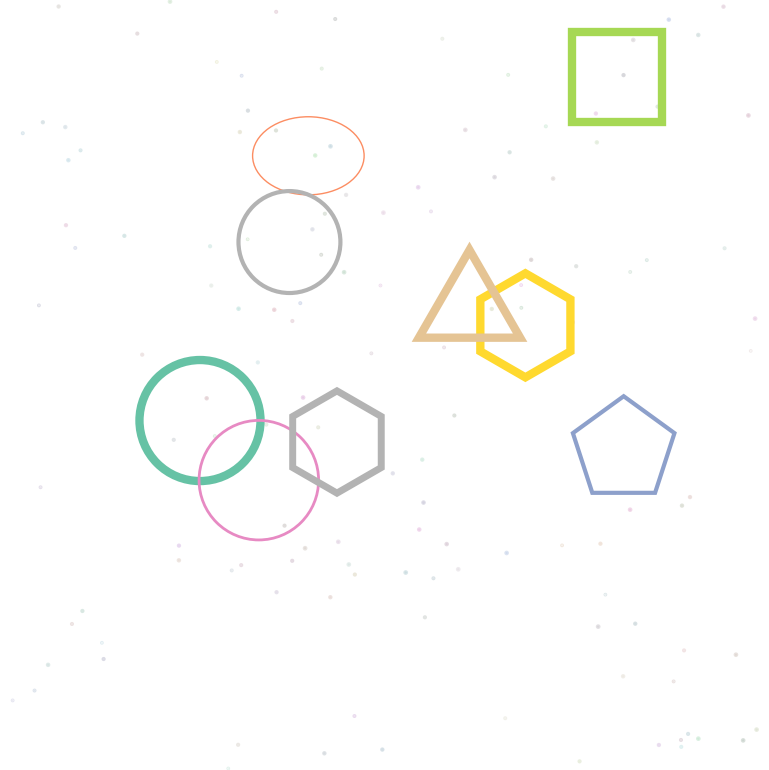[{"shape": "circle", "thickness": 3, "radius": 0.39, "center": [0.26, 0.454]}, {"shape": "oval", "thickness": 0.5, "radius": 0.36, "center": [0.4, 0.798]}, {"shape": "pentagon", "thickness": 1.5, "radius": 0.35, "center": [0.81, 0.416]}, {"shape": "circle", "thickness": 1, "radius": 0.39, "center": [0.336, 0.376]}, {"shape": "square", "thickness": 3, "radius": 0.29, "center": [0.801, 0.899]}, {"shape": "hexagon", "thickness": 3, "radius": 0.34, "center": [0.682, 0.577]}, {"shape": "triangle", "thickness": 3, "radius": 0.38, "center": [0.61, 0.599]}, {"shape": "hexagon", "thickness": 2.5, "radius": 0.33, "center": [0.438, 0.426]}, {"shape": "circle", "thickness": 1.5, "radius": 0.33, "center": [0.376, 0.686]}]